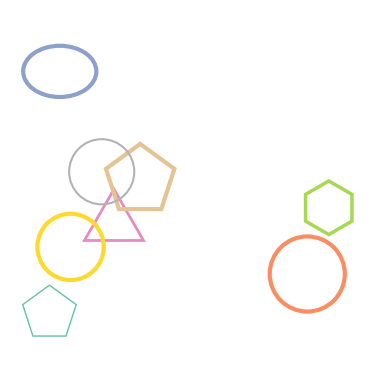[{"shape": "pentagon", "thickness": 1, "radius": 0.37, "center": [0.128, 0.186]}, {"shape": "circle", "thickness": 3, "radius": 0.49, "center": [0.798, 0.288]}, {"shape": "oval", "thickness": 3, "radius": 0.48, "center": [0.155, 0.815]}, {"shape": "triangle", "thickness": 2, "radius": 0.44, "center": [0.296, 0.42]}, {"shape": "hexagon", "thickness": 2.5, "radius": 0.35, "center": [0.854, 0.46]}, {"shape": "circle", "thickness": 3, "radius": 0.43, "center": [0.183, 0.359]}, {"shape": "pentagon", "thickness": 3, "radius": 0.47, "center": [0.364, 0.533]}, {"shape": "circle", "thickness": 1.5, "radius": 0.42, "center": [0.264, 0.554]}]